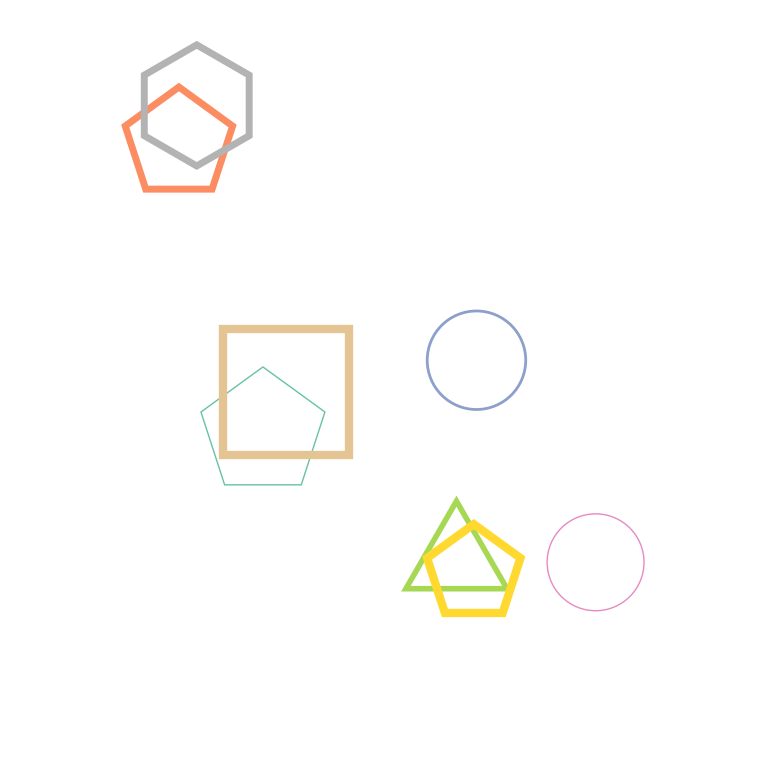[{"shape": "pentagon", "thickness": 0.5, "radius": 0.42, "center": [0.341, 0.439]}, {"shape": "pentagon", "thickness": 2.5, "radius": 0.37, "center": [0.232, 0.814]}, {"shape": "circle", "thickness": 1, "radius": 0.32, "center": [0.619, 0.532]}, {"shape": "circle", "thickness": 0.5, "radius": 0.31, "center": [0.773, 0.27]}, {"shape": "triangle", "thickness": 2, "radius": 0.38, "center": [0.593, 0.273]}, {"shape": "pentagon", "thickness": 3, "radius": 0.32, "center": [0.615, 0.256]}, {"shape": "square", "thickness": 3, "radius": 0.41, "center": [0.371, 0.491]}, {"shape": "hexagon", "thickness": 2.5, "radius": 0.39, "center": [0.255, 0.863]}]